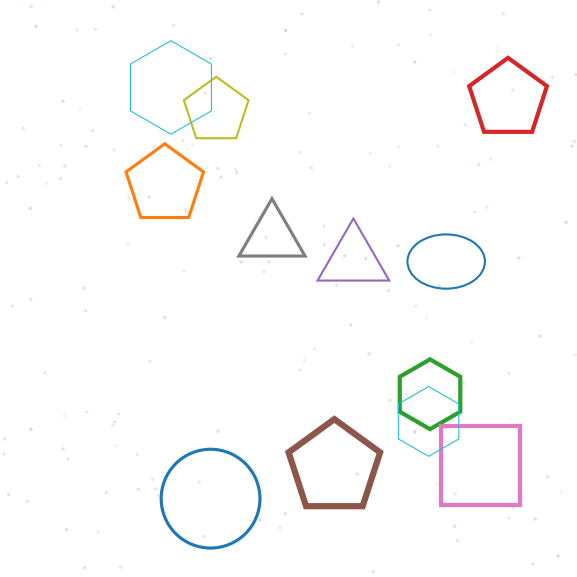[{"shape": "circle", "thickness": 1.5, "radius": 0.43, "center": [0.365, 0.136]}, {"shape": "oval", "thickness": 1, "radius": 0.34, "center": [0.773, 0.546]}, {"shape": "pentagon", "thickness": 1.5, "radius": 0.35, "center": [0.285, 0.68]}, {"shape": "hexagon", "thickness": 2, "radius": 0.3, "center": [0.745, 0.316]}, {"shape": "pentagon", "thickness": 2, "radius": 0.35, "center": [0.88, 0.828]}, {"shape": "triangle", "thickness": 1, "radius": 0.36, "center": [0.612, 0.549]}, {"shape": "pentagon", "thickness": 3, "radius": 0.42, "center": [0.579, 0.19]}, {"shape": "square", "thickness": 2, "radius": 0.34, "center": [0.832, 0.192]}, {"shape": "triangle", "thickness": 1.5, "radius": 0.33, "center": [0.471, 0.589]}, {"shape": "pentagon", "thickness": 1, "radius": 0.29, "center": [0.374, 0.807]}, {"shape": "hexagon", "thickness": 0.5, "radius": 0.4, "center": [0.296, 0.848]}, {"shape": "hexagon", "thickness": 0.5, "radius": 0.3, "center": [0.742, 0.269]}]